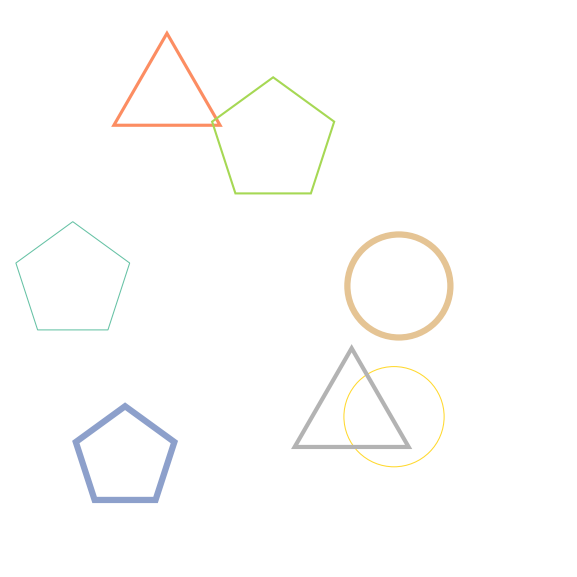[{"shape": "pentagon", "thickness": 0.5, "radius": 0.52, "center": [0.126, 0.512]}, {"shape": "triangle", "thickness": 1.5, "radius": 0.53, "center": [0.289, 0.835]}, {"shape": "pentagon", "thickness": 3, "radius": 0.45, "center": [0.217, 0.206]}, {"shape": "pentagon", "thickness": 1, "radius": 0.56, "center": [0.473, 0.754]}, {"shape": "circle", "thickness": 0.5, "radius": 0.43, "center": [0.682, 0.278]}, {"shape": "circle", "thickness": 3, "radius": 0.45, "center": [0.691, 0.504]}, {"shape": "triangle", "thickness": 2, "radius": 0.57, "center": [0.609, 0.282]}]